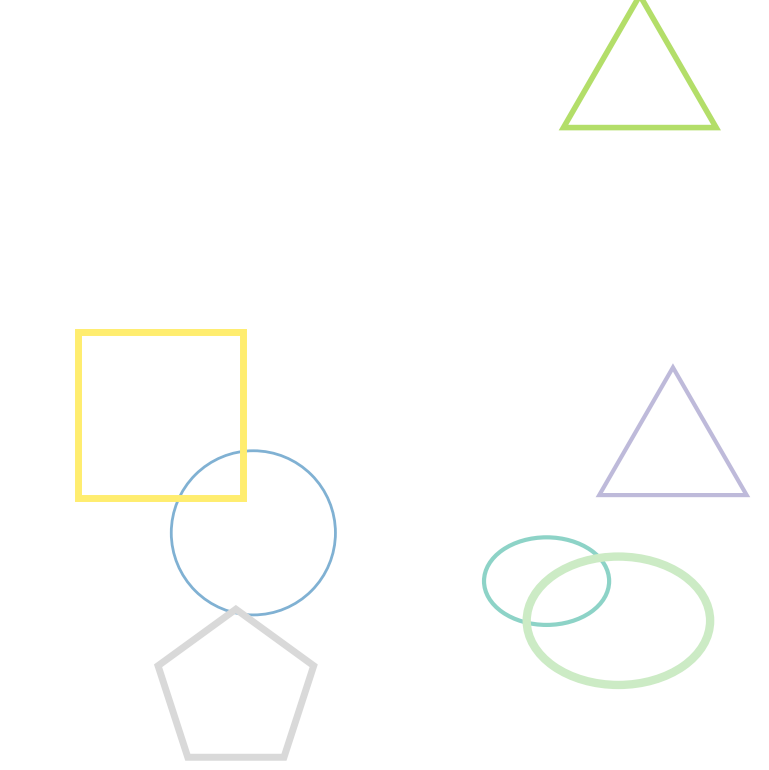[{"shape": "oval", "thickness": 1.5, "radius": 0.41, "center": [0.71, 0.245]}, {"shape": "triangle", "thickness": 1.5, "radius": 0.55, "center": [0.874, 0.412]}, {"shape": "circle", "thickness": 1, "radius": 0.53, "center": [0.329, 0.308]}, {"shape": "triangle", "thickness": 2, "radius": 0.57, "center": [0.831, 0.892]}, {"shape": "pentagon", "thickness": 2.5, "radius": 0.53, "center": [0.306, 0.103]}, {"shape": "oval", "thickness": 3, "radius": 0.6, "center": [0.803, 0.194]}, {"shape": "square", "thickness": 2.5, "radius": 0.54, "center": [0.208, 0.461]}]